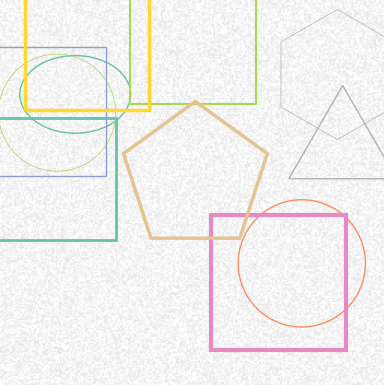[{"shape": "square", "thickness": 2, "radius": 0.79, "center": [0.143, 0.536]}, {"shape": "oval", "thickness": 1, "radius": 0.72, "center": [0.195, 0.755]}, {"shape": "circle", "thickness": 1, "radius": 0.83, "center": [0.784, 0.316]}, {"shape": "square", "thickness": 1, "radius": 0.84, "center": [0.107, 0.711]}, {"shape": "square", "thickness": 3, "radius": 0.88, "center": [0.724, 0.265]}, {"shape": "circle", "thickness": 0.5, "radius": 0.76, "center": [0.148, 0.707]}, {"shape": "square", "thickness": 1.5, "radius": 0.82, "center": [0.501, 0.895]}, {"shape": "square", "thickness": 2.5, "radius": 0.8, "center": [0.227, 0.876]}, {"shape": "pentagon", "thickness": 2.5, "radius": 0.98, "center": [0.508, 0.54]}, {"shape": "triangle", "thickness": 1, "radius": 0.81, "center": [0.89, 0.616]}, {"shape": "hexagon", "thickness": 0.5, "radius": 0.85, "center": [0.876, 0.807]}]